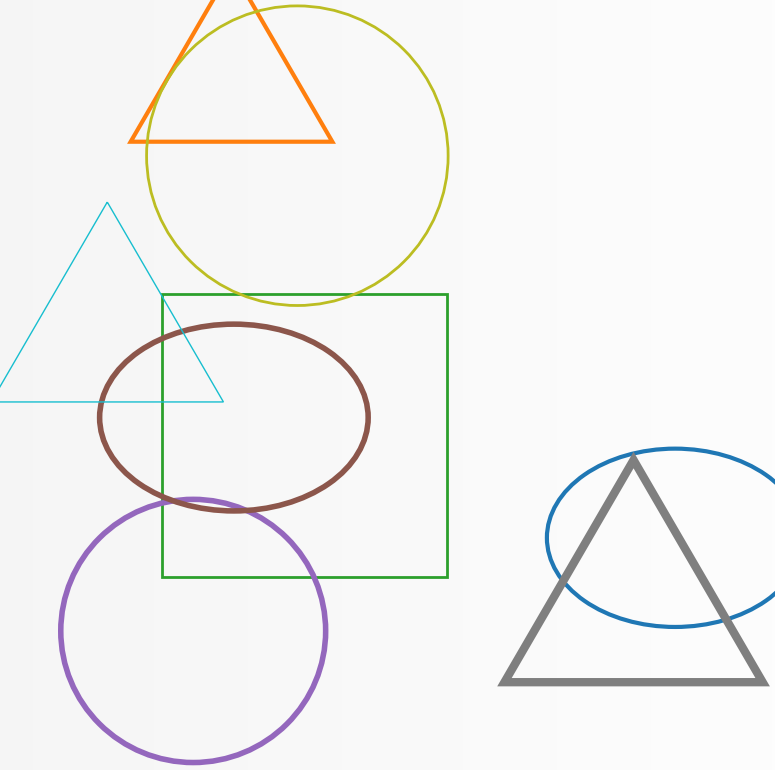[{"shape": "oval", "thickness": 1.5, "radius": 0.83, "center": [0.871, 0.302]}, {"shape": "triangle", "thickness": 1.5, "radius": 0.75, "center": [0.299, 0.891]}, {"shape": "square", "thickness": 1, "radius": 0.92, "center": [0.393, 0.435]}, {"shape": "circle", "thickness": 2, "radius": 0.85, "center": [0.249, 0.181]}, {"shape": "oval", "thickness": 2, "radius": 0.87, "center": [0.302, 0.458]}, {"shape": "triangle", "thickness": 3, "radius": 0.96, "center": [0.817, 0.21]}, {"shape": "circle", "thickness": 1, "radius": 0.97, "center": [0.384, 0.798]}, {"shape": "triangle", "thickness": 0.5, "radius": 0.87, "center": [0.138, 0.565]}]